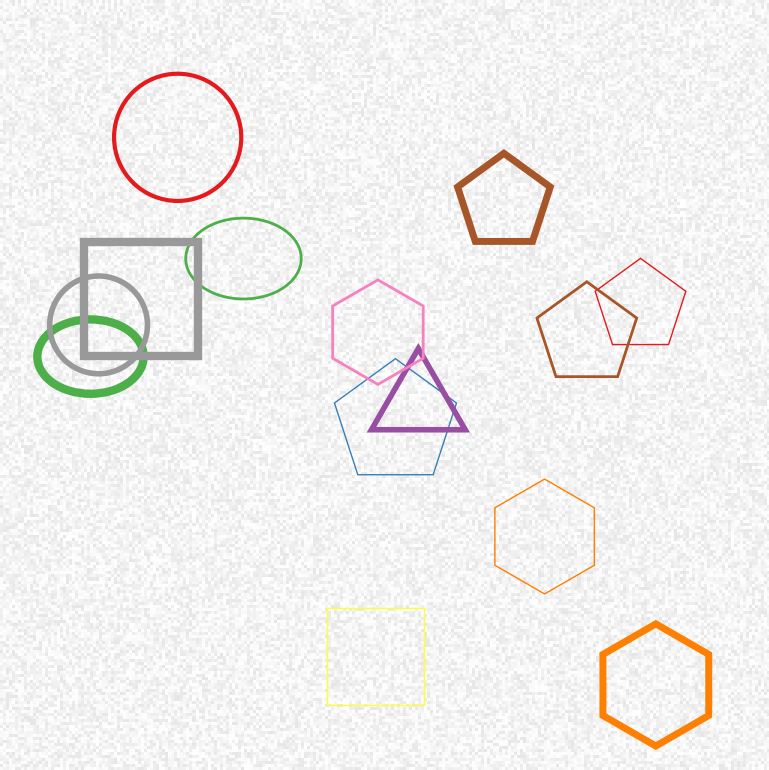[{"shape": "circle", "thickness": 1.5, "radius": 0.41, "center": [0.231, 0.822]}, {"shape": "pentagon", "thickness": 0.5, "radius": 0.31, "center": [0.832, 0.603]}, {"shape": "pentagon", "thickness": 0.5, "radius": 0.42, "center": [0.514, 0.451]}, {"shape": "oval", "thickness": 3, "radius": 0.35, "center": [0.118, 0.537]}, {"shape": "oval", "thickness": 1, "radius": 0.38, "center": [0.316, 0.664]}, {"shape": "triangle", "thickness": 2, "radius": 0.35, "center": [0.543, 0.477]}, {"shape": "hexagon", "thickness": 0.5, "radius": 0.37, "center": [0.707, 0.303]}, {"shape": "hexagon", "thickness": 2.5, "radius": 0.4, "center": [0.852, 0.11]}, {"shape": "square", "thickness": 0.5, "radius": 0.32, "center": [0.488, 0.147]}, {"shape": "pentagon", "thickness": 1, "radius": 0.34, "center": [0.762, 0.566]}, {"shape": "pentagon", "thickness": 2.5, "radius": 0.32, "center": [0.654, 0.738]}, {"shape": "hexagon", "thickness": 1, "radius": 0.34, "center": [0.491, 0.569]}, {"shape": "square", "thickness": 3, "radius": 0.37, "center": [0.183, 0.612]}, {"shape": "circle", "thickness": 2, "radius": 0.32, "center": [0.128, 0.578]}]